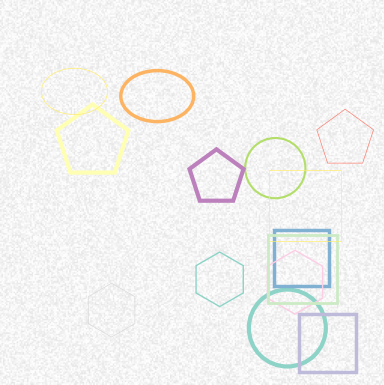[{"shape": "circle", "thickness": 3, "radius": 0.5, "center": [0.746, 0.148]}, {"shape": "hexagon", "thickness": 1, "radius": 0.35, "center": [0.571, 0.275]}, {"shape": "pentagon", "thickness": 3, "radius": 0.49, "center": [0.241, 0.631]}, {"shape": "square", "thickness": 2.5, "radius": 0.37, "center": [0.851, 0.109]}, {"shape": "pentagon", "thickness": 0.5, "radius": 0.39, "center": [0.896, 0.639]}, {"shape": "square", "thickness": 2.5, "radius": 0.36, "center": [0.784, 0.33]}, {"shape": "oval", "thickness": 2.5, "radius": 0.47, "center": [0.408, 0.75]}, {"shape": "circle", "thickness": 1.5, "radius": 0.39, "center": [0.715, 0.563]}, {"shape": "hexagon", "thickness": 1, "radius": 0.41, "center": [0.766, 0.267]}, {"shape": "hexagon", "thickness": 0.5, "radius": 0.35, "center": [0.29, 0.194]}, {"shape": "pentagon", "thickness": 3, "radius": 0.37, "center": [0.562, 0.538]}, {"shape": "square", "thickness": 2, "radius": 0.44, "center": [0.785, 0.301]}, {"shape": "oval", "thickness": 0.5, "radius": 0.43, "center": [0.193, 0.762]}, {"shape": "square", "thickness": 0.5, "radius": 0.47, "center": [0.793, 0.466]}]